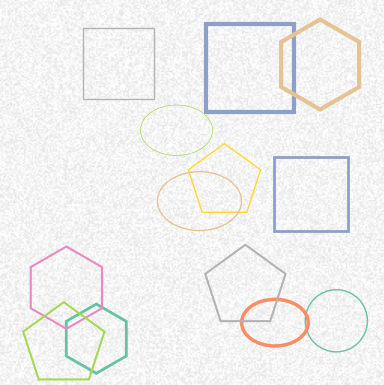[{"shape": "hexagon", "thickness": 2, "radius": 0.45, "center": [0.25, 0.12]}, {"shape": "circle", "thickness": 1, "radius": 0.4, "center": [0.874, 0.167]}, {"shape": "oval", "thickness": 2.5, "radius": 0.43, "center": [0.714, 0.162]}, {"shape": "square", "thickness": 2, "radius": 0.48, "center": [0.809, 0.497]}, {"shape": "square", "thickness": 3, "radius": 0.57, "center": [0.649, 0.824]}, {"shape": "hexagon", "thickness": 1.5, "radius": 0.53, "center": [0.172, 0.253]}, {"shape": "pentagon", "thickness": 1.5, "radius": 0.55, "center": [0.166, 0.104]}, {"shape": "oval", "thickness": 0.5, "radius": 0.47, "center": [0.459, 0.662]}, {"shape": "pentagon", "thickness": 1, "radius": 0.49, "center": [0.583, 0.528]}, {"shape": "oval", "thickness": 1, "radius": 0.55, "center": [0.518, 0.478]}, {"shape": "hexagon", "thickness": 3, "radius": 0.58, "center": [0.831, 0.833]}, {"shape": "square", "thickness": 1, "radius": 0.46, "center": [0.307, 0.836]}, {"shape": "pentagon", "thickness": 1.5, "radius": 0.55, "center": [0.637, 0.255]}]